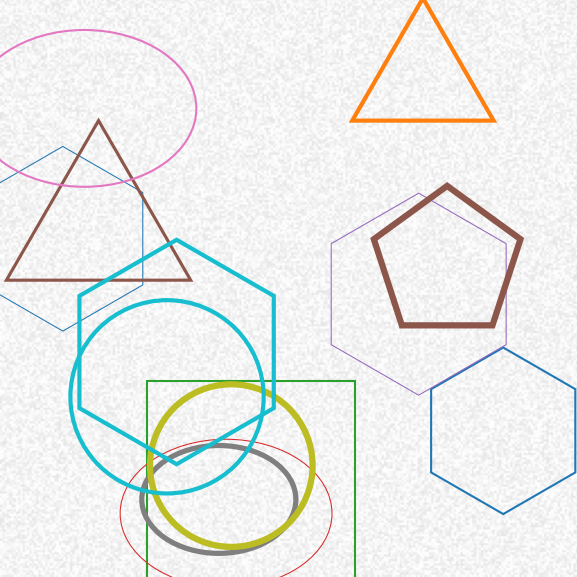[{"shape": "hexagon", "thickness": 1, "radius": 0.72, "center": [0.871, 0.253]}, {"shape": "hexagon", "thickness": 0.5, "radius": 0.8, "center": [0.109, 0.586]}, {"shape": "triangle", "thickness": 2, "radius": 0.71, "center": [0.732, 0.861]}, {"shape": "square", "thickness": 1, "radius": 0.9, "center": [0.434, 0.159]}, {"shape": "oval", "thickness": 0.5, "radius": 0.92, "center": [0.391, 0.11]}, {"shape": "hexagon", "thickness": 0.5, "radius": 0.87, "center": [0.725, 0.49]}, {"shape": "pentagon", "thickness": 3, "radius": 0.67, "center": [0.774, 0.544]}, {"shape": "triangle", "thickness": 1.5, "radius": 0.92, "center": [0.171, 0.606]}, {"shape": "oval", "thickness": 1, "radius": 0.97, "center": [0.146, 0.811]}, {"shape": "oval", "thickness": 2.5, "radius": 0.67, "center": [0.379, 0.134]}, {"shape": "circle", "thickness": 3, "radius": 0.7, "center": [0.401, 0.193]}, {"shape": "circle", "thickness": 2, "radius": 0.84, "center": [0.289, 0.312]}, {"shape": "hexagon", "thickness": 2, "radius": 0.97, "center": [0.306, 0.39]}]